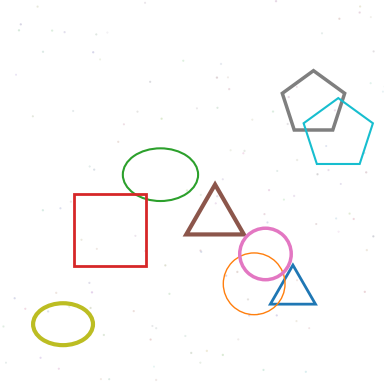[{"shape": "triangle", "thickness": 2, "radius": 0.34, "center": [0.761, 0.244]}, {"shape": "circle", "thickness": 1, "radius": 0.4, "center": [0.66, 0.263]}, {"shape": "oval", "thickness": 1.5, "radius": 0.49, "center": [0.417, 0.546]}, {"shape": "square", "thickness": 2, "radius": 0.47, "center": [0.285, 0.402]}, {"shape": "triangle", "thickness": 3, "radius": 0.43, "center": [0.559, 0.434]}, {"shape": "circle", "thickness": 2.5, "radius": 0.33, "center": [0.69, 0.34]}, {"shape": "pentagon", "thickness": 2.5, "radius": 0.43, "center": [0.814, 0.731]}, {"shape": "oval", "thickness": 3, "radius": 0.39, "center": [0.164, 0.158]}, {"shape": "pentagon", "thickness": 1.5, "radius": 0.47, "center": [0.879, 0.651]}]